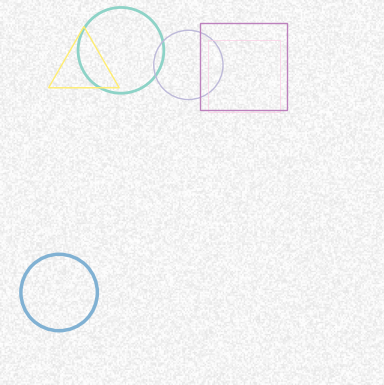[{"shape": "circle", "thickness": 2, "radius": 0.56, "center": [0.314, 0.869]}, {"shape": "circle", "thickness": 1, "radius": 0.45, "center": [0.489, 0.831]}, {"shape": "circle", "thickness": 2.5, "radius": 0.5, "center": [0.154, 0.24]}, {"shape": "square", "thickness": 0.5, "radius": 0.47, "center": [0.634, 0.802]}, {"shape": "square", "thickness": 1, "radius": 0.56, "center": [0.632, 0.828]}, {"shape": "triangle", "thickness": 1, "radius": 0.53, "center": [0.218, 0.825]}]